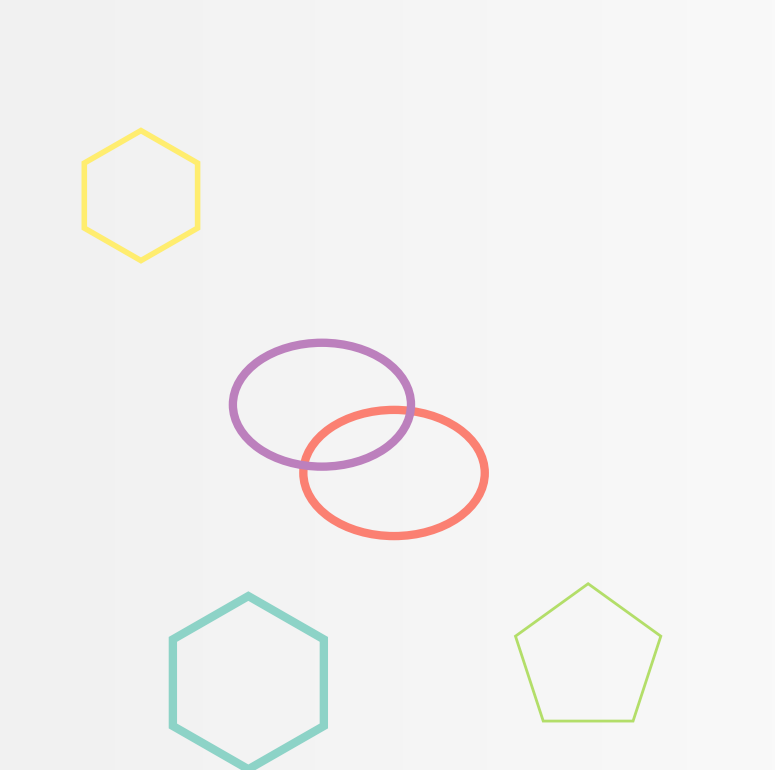[{"shape": "hexagon", "thickness": 3, "radius": 0.56, "center": [0.32, 0.113]}, {"shape": "oval", "thickness": 3, "radius": 0.59, "center": [0.508, 0.386]}, {"shape": "pentagon", "thickness": 1, "radius": 0.49, "center": [0.759, 0.143]}, {"shape": "oval", "thickness": 3, "radius": 0.57, "center": [0.415, 0.474]}, {"shape": "hexagon", "thickness": 2, "radius": 0.42, "center": [0.182, 0.746]}]